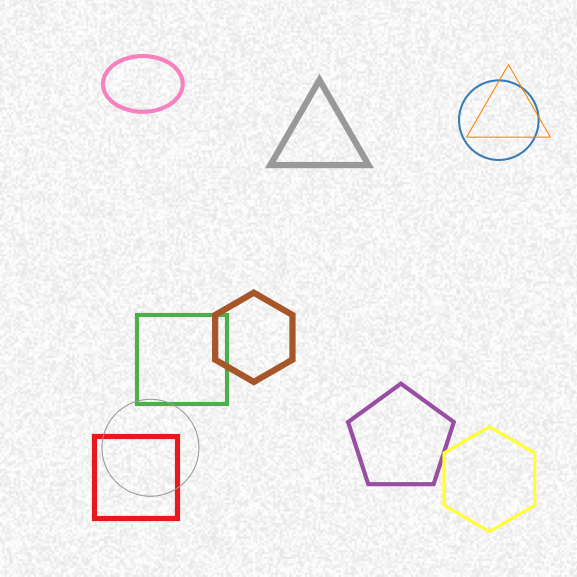[{"shape": "square", "thickness": 2.5, "radius": 0.36, "center": [0.235, 0.173]}, {"shape": "circle", "thickness": 1, "radius": 0.34, "center": [0.864, 0.791]}, {"shape": "square", "thickness": 2, "radius": 0.39, "center": [0.315, 0.376]}, {"shape": "pentagon", "thickness": 2, "radius": 0.48, "center": [0.694, 0.239]}, {"shape": "triangle", "thickness": 0.5, "radius": 0.42, "center": [0.88, 0.803]}, {"shape": "hexagon", "thickness": 1.5, "radius": 0.45, "center": [0.847, 0.169]}, {"shape": "hexagon", "thickness": 3, "radius": 0.39, "center": [0.44, 0.415]}, {"shape": "oval", "thickness": 2, "radius": 0.35, "center": [0.247, 0.854]}, {"shape": "triangle", "thickness": 3, "radius": 0.49, "center": [0.553, 0.762]}, {"shape": "circle", "thickness": 0.5, "radius": 0.42, "center": [0.261, 0.224]}]